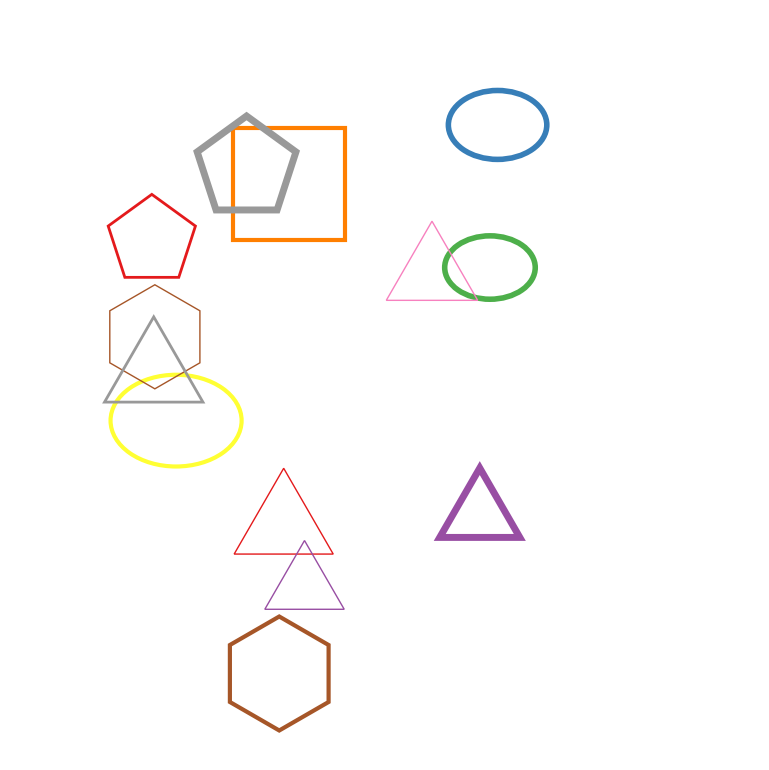[{"shape": "triangle", "thickness": 0.5, "radius": 0.37, "center": [0.368, 0.318]}, {"shape": "pentagon", "thickness": 1, "radius": 0.3, "center": [0.197, 0.688]}, {"shape": "oval", "thickness": 2, "radius": 0.32, "center": [0.646, 0.838]}, {"shape": "oval", "thickness": 2, "radius": 0.29, "center": [0.636, 0.653]}, {"shape": "triangle", "thickness": 0.5, "radius": 0.3, "center": [0.395, 0.238]}, {"shape": "triangle", "thickness": 2.5, "radius": 0.3, "center": [0.623, 0.332]}, {"shape": "square", "thickness": 1.5, "radius": 0.36, "center": [0.375, 0.761]}, {"shape": "oval", "thickness": 1.5, "radius": 0.43, "center": [0.229, 0.454]}, {"shape": "hexagon", "thickness": 0.5, "radius": 0.34, "center": [0.201, 0.563]}, {"shape": "hexagon", "thickness": 1.5, "radius": 0.37, "center": [0.363, 0.125]}, {"shape": "triangle", "thickness": 0.5, "radius": 0.34, "center": [0.561, 0.644]}, {"shape": "pentagon", "thickness": 2.5, "radius": 0.34, "center": [0.32, 0.782]}, {"shape": "triangle", "thickness": 1, "radius": 0.37, "center": [0.2, 0.515]}]